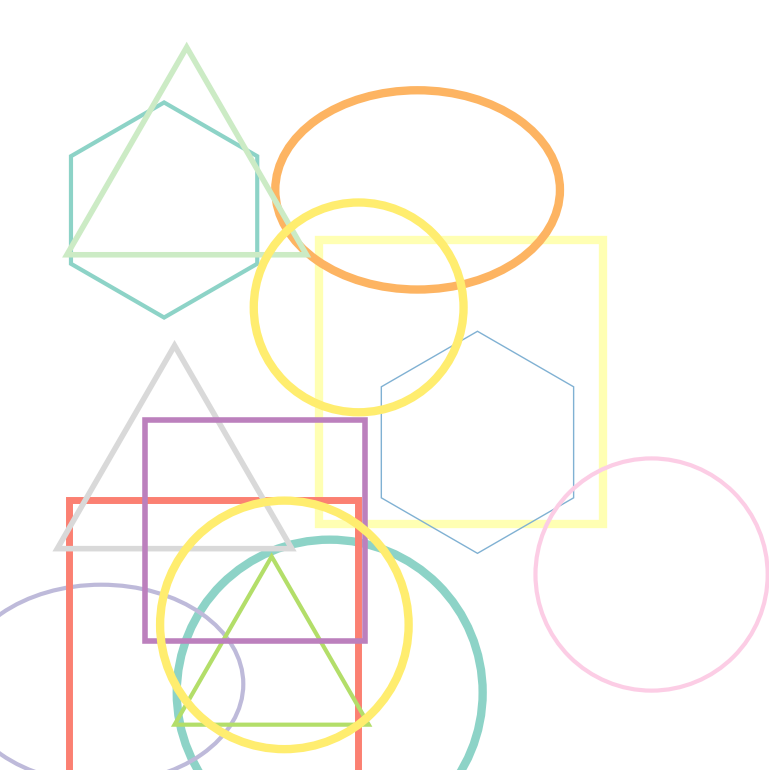[{"shape": "hexagon", "thickness": 1.5, "radius": 0.7, "center": [0.213, 0.727]}, {"shape": "circle", "thickness": 3, "radius": 0.99, "center": [0.428, 0.1]}, {"shape": "square", "thickness": 3, "radius": 0.92, "center": [0.599, 0.504]}, {"shape": "oval", "thickness": 1.5, "radius": 0.92, "center": [0.132, 0.112]}, {"shape": "square", "thickness": 2.5, "radius": 0.94, "center": [0.277, 0.163]}, {"shape": "hexagon", "thickness": 0.5, "radius": 0.72, "center": [0.62, 0.426]}, {"shape": "oval", "thickness": 3, "radius": 0.92, "center": [0.542, 0.753]}, {"shape": "triangle", "thickness": 1.5, "radius": 0.73, "center": [0.353, 0.132]}, {"shape": "circle", "thickness": 1.5, "radius": 0.75, "center": [0.846, 0.254]}, {"shape": "triangle", "thickness": 2, "radius": 0.88, "center": [0.227, 0.375]}, {"shape": "square", "thickness": 2, "radius": 0.72, "center": [0.331, 0.311]}, {"shape": "triangle", "thickness": 2, "radius": 0.9, "center": [0.242, 0.759]}, {"shape": "circle", "thickness": 3, "radius": 0.81, "center": [0.369, 0.188]}, {"shape": "circle", "thickness": 3, "radius": 0.68, "center": [0.466, 0.601]}]